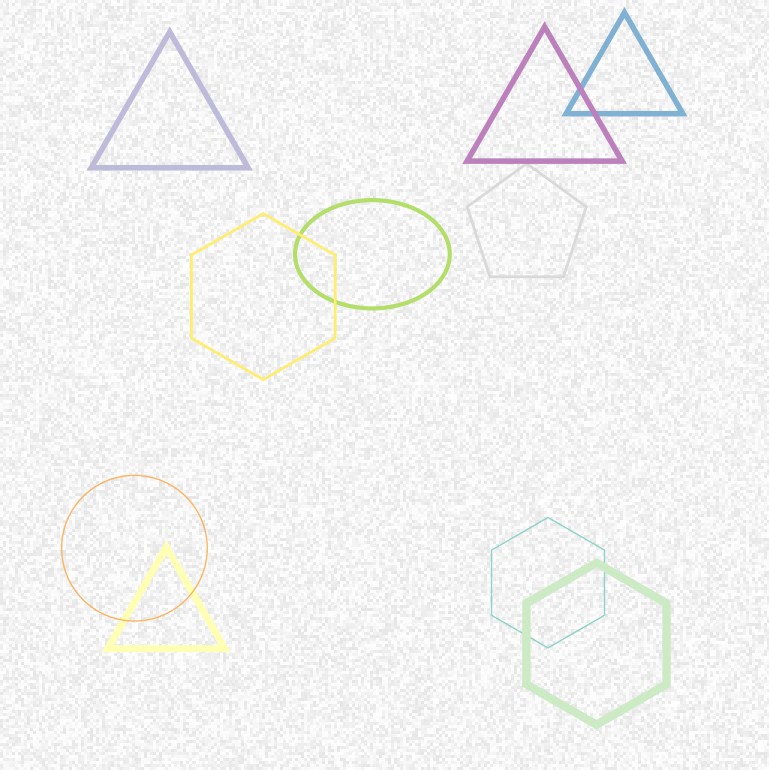[{"shape": "hexagon", "thickness": 0.5, "radius": 0.42, "center": [0.712, 0.243]}, {"shape": "triangle", "thickness": 2.5, "radius": 0.44, "center": [0.216, 0.201]}, {"shape": "triangle", "thickness": 2, "radius": 0.59, "center": [0.22, 0.841]}, {"shape": "triangle", "thickness": 2, "radius": 0.44, "center": [0.811, 0.896]}, {"shape": "circle", "thickness": 0.5, "radius": 0.47, "center": [0.175, 0.288]}, {"shape": "oval", "thickness": 1.5, "radius": 0.5, "center": [0.484, 0.67]}, {"shape": "pentagon", "thickness": 1, "radius": 0.41, "center": [0.684, 0.706]}, {"shape": "triangle", "thickness": 2, "radius": 0.58, "center": [0.707, 0.849]}, {"shape": "hexagon", "thickness": 3, "radius": 0.53, "center": [0.775, 0.164]}, {"shape": "hexagon", "thickness": 1, "radius": 0.54, "center": [0.342, 0.615]}]